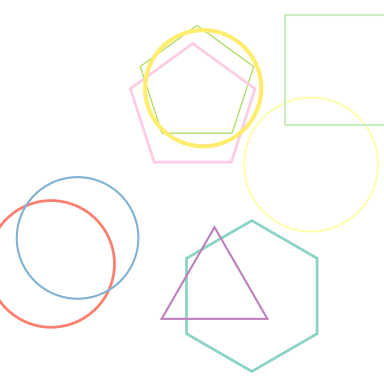[{"shape": "hexagon", "thickness": 2, "radius": 0.98, "center": [0.654, 0.231]}, {"shape": "circle", "thickness": 1.5, "radius": 0.87, "center": [0.808, 0.573]}, {"shape": "circle", "thickness": 2, "radius": 0.82, "center": [0.133, 0.314]}, {"shape": "circle", "thickness": 1.5, "radius": 0.79, "center": [0.201, 0.382]}, {"shape": "pentagon", "thickness": 1, "radius": 0.77, "center": [0.512, 0.779]}, {"shape": "pentagon", "thickness": 2, "radius": 0.85, "center": [0.501, 0.717]}, {"shape": "triangle", "thickness": 1.5, "radius": 0.79, "center": [0.557, 0.251]}, {"shape": "square", "thickness": 1.5, "radius": 0.72, "center": [0.885, 0.817]}, {"shape": "circle", "thickness": 3, "radius": 0.75, "center": [0.528, 0.771]}]